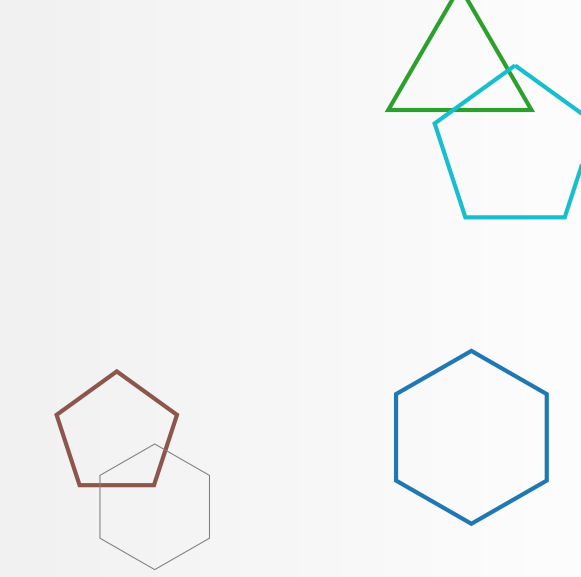[{"shape": "hexagon", "thickness": 2, "radius": 0.75, "center": [0.811, 0.242]}, {"shape": "triangle", "thickness": 2, "radius": 0.71, "center": [0.791, 0.88]}, {"shape": "pentagon", "thickness": 2, "radius": 0.54, "center": [0.201, 0.247]}, {"shape": "hexagon", "thickness": 0.5, "radius": 0.54, "center": [0.266, 0.122]}, {"shape": "pentagon", "thickness": 2, "radius": 0.73, "center": [0.886, 0.74]}]